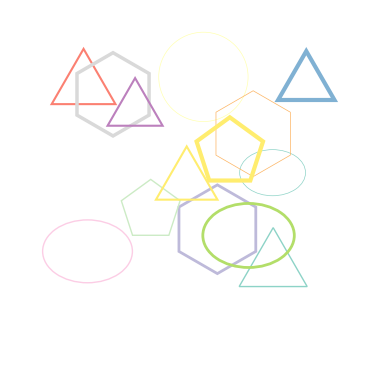[{"shape": "triangle", "thickness": 1, "radius": 0.51, "center": [0.71, 0.307]}, {"shape": "oval", "thickness": 0.5, "radius": 0.43, "center": [0.708, 0.551]}, {"shape": "circle", "thickness": 0.5, "radius": 0.58, "center": [0.528, 0.8]}, {"shape": "hexagon", "thickness": 2, "radius": 0.58, "center": [0.565, 0.405]}, {"shape": "triangle", "thickness": 1.5, "radius": 0.48, "center": [0.217, 0.777]}, {"shape": "triangle", "thickness": 3, "radius": 0.42, "center": [0.796, 0.783]}, {"shape": "hexagon", "thickness": 0.5, "radius": 0.56, "center": [0.658, 0.653]}, {"shape": "oval", "thickness": 2, "radius": 0.59, "center": [0.646, 0.388]}, {"shape": "oval", "thickness": 1, "radius": 0.58, "center": [0.227, 0.347]}, {"shape": "hexagon", "thickness": 2.5, "radius": 0.54, "center": [0.294, 0.755]}, {"shape": "triangle", "thickness": 1.5, "radius": 0.41, "center": [0.351, 0.715]}, {"shape": "pentagon", "thickness": 1, "radius": 0.4, "center": [0.391, 0.454]}, {"shape": "pentagon", "thickness": 3, "radius": 0.45, "center": [0.597, 0.605]}, {"shape": "triangle", "thickness": 1.5, "radius": 0.46, "center": [0.485, 0.527]}]